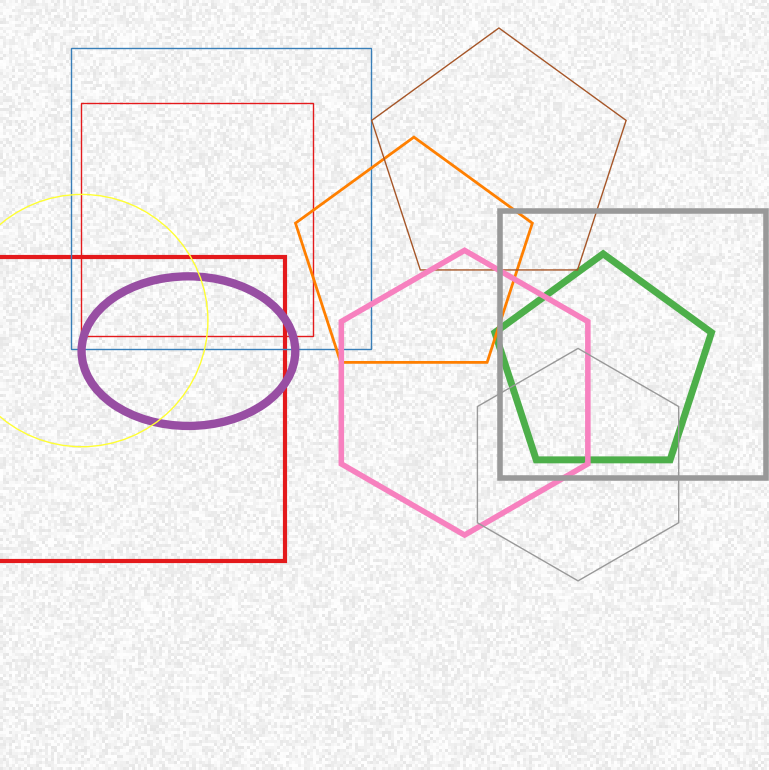[{"shape": "square", "thickness": 0.5, "radius": 0.75, "center": [0.256, 0.715]}, {"shape": "square", "thickness": 1.5, "radius": 0.99, "center": [0.173, 0.469]}, {"shape": "square", "thickness": 0.5, "radius": 0.98, "center": [0.287, 0.742]}, {"shape": "pentagon", "thickness": 2.5, "radius": 0.74, "center": [0.783, 0.522]}, {"shape": "oval", "thickness": 3, "radius": 0.69, "center": [0.245, 0.544]}, {"shape": "pentagon", "thickness": 1, "radius": 0.81, "center": [0.538, 0.66]}, {"shape": "circle", "thickness": 0.5, "radius": 0.82, "center": [0.106, 0.584]}, {"shape": "pentagon", "thickness": 0.5, "radius": 0.87, "center": [0.648, 0.79]}, {"shape": "hexagon", "thickness": 2, "radius": 0.92, "center": [0.603, 0.49]}, {"shape": "square", "thickness": 2, "radius": 0.87, "center": [0.822, 0.553]}, {"shape": "hexagon", "thickness": 0.5, "radius": 0.75, "center": [0.751, 0.397]}]